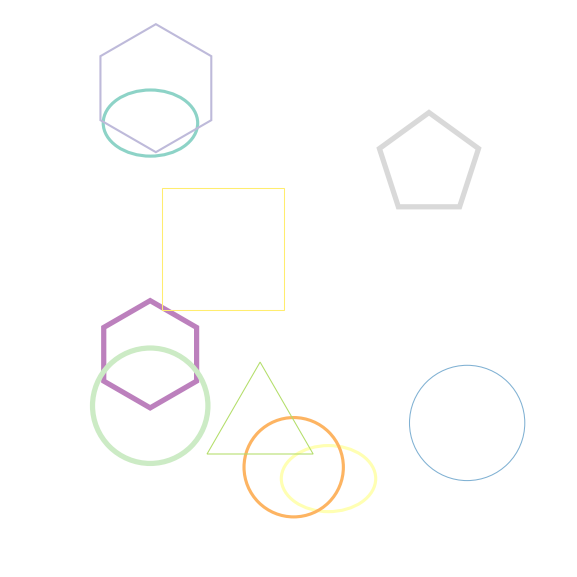[{"shape": "oval", "thickness": 1.5, "radius": 0.41, "center": [0.261, 0.786]}, {"shape": "oval", "thickness": 1.5, "radius": 0.41, "center": [0.569, 0.17]}, {"shape": "hexagon", "thickness": 1, "radius": 0.55, "center": [0.27, 0.846]}, {"shape": "circle", "thickness": 0.5, "radius": 0.5, "center": [0.809, 0.267]}, {"shape": "circle", "thickness": 1.5, "radius": 0.43, "center": [0.509, 0.19]}, {"shape": "triangle", "thickness": 0.5, "radius": 0.53, "center": [0.45, 0.266]}, {"shape": "pentagon", "thickness": 2.5, "radius": 0.45, "center": [0.743, 0.714]}, {"shape": "hexagon", "thickness": 2.5, "radius": 0.46, "center": [0.26, 0.386]}, {"shape": "circle", "thickness": 2.5, "radius": 0.5, "center": [0.26, 0.297]}, {"shape": "square", "thickness": 0.5, "radius": 0.53, "center": [0.386, 0.568]}]